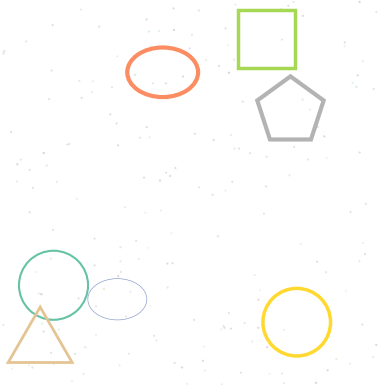[{"shape": "circle", "thickness": 1.5, "radius": 0.45, "center": [0.139, 0.259]}, {"shape": "oval", "thickness": 3, "radius": 0.46, "center": [0.423, 0.812]}, {"shape": "oval", "thickness": 0.5, "radius": 0.38, "center": [0.305, 0.223]}, {"shape": "square", "thickness": 2.5, "radius": 0.37, "center": [0.691, 0.899]}, {"shape": "circle", "thickness": 2.5, "radius": 0.44, "center": [0.771, 0.163]}, {"shape": "triangle", "thickness": 2, "radius": 0.48, "center": [0.104, 0.106]}, {"shape": "pentagon", "thickness": 3, "radius": 0.45, "center": [0.754, 0.711]}]